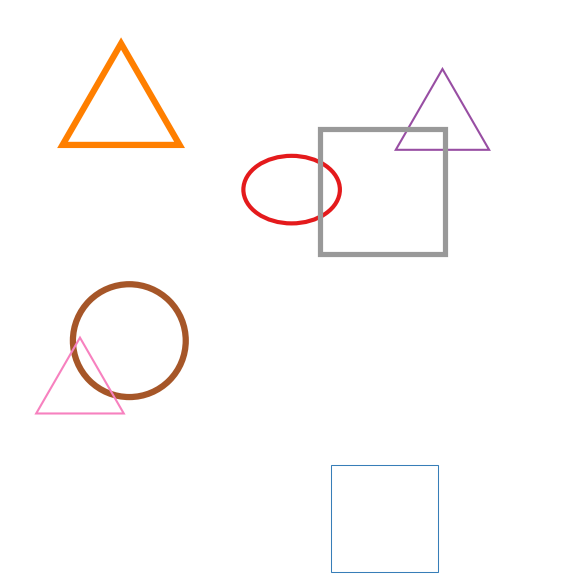[{"shape": "oval", "thickness": 2, "radius": 0.42, "center": [0.505, 0.671]}, {"shape": "square", "thickness": 0.5, "radius": 0.46, "center": [0.666, 0.101]}, {"shape": "triangle", "thickness": 1, "radius": 0.47, "center": [0.766, 0.786]}, {"shape": "triangle", "thickness": 3, "radius": 0.58, "center": [0.21, 0.807]}, {"shape": "circle", "thickness": 3, "radius": 0.49, "center": [0.224, 0.409]}, {"shape": "triangle", "thickness": 1, "radius": 0.44, "center": [0.138, 0.327]}, {"shape": "square", "thickness": 2.5, "radius": 0.54, "center": [0.663, 0.668]}]